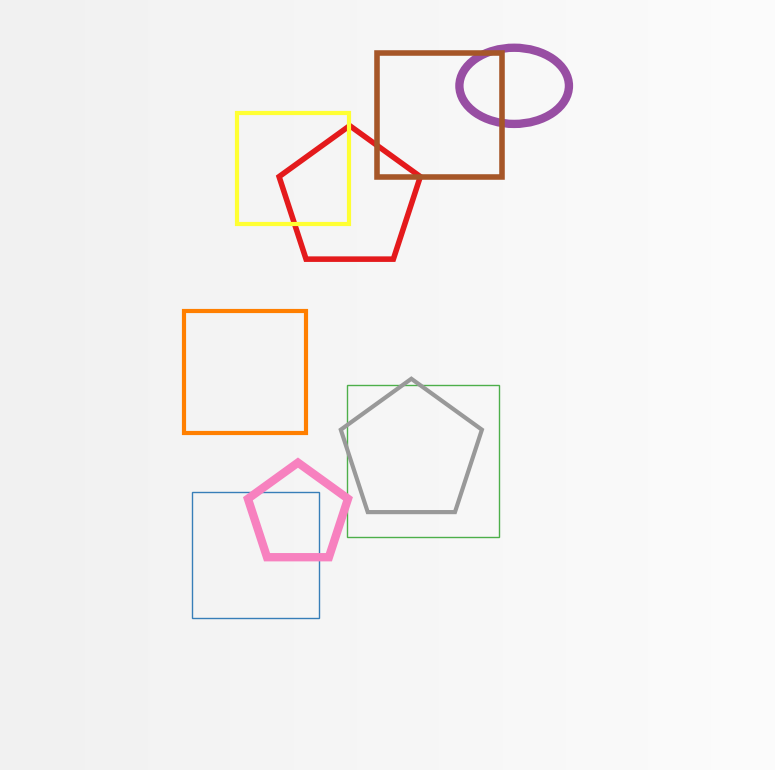[{"shape": "pentagon", "thickness": 2, "radius": 0.48, "center": [0.451, 0.741]}, {"shape": "square", "thickness": 0.5, "radius": 0.41, "center": [0.33, 0.279]}, {"shape": "square", "thickness": 0.5, "radius": 0.49, "center": [0.546, 0.401]}, {"shape": "oval", "thickness": 3, "radius": 0.35, "center": [0.663, 0.889]}, {"shape": "square", "thickness": 1.5, "radius": 0.39, "center": [0.316, 0.517]}, {"shape": "square", "thickness": 1.5, "radius": 0.36, "center": [0.378, 0.781]}, {"shape": "square", "thickness": 2, "radius": 0.4, "center": [0.567, 0.85]}, {"shape": "pentagon", "thickness": 3, "radius": 0.34, "center": [0.384, 0.331]}, {"shape": "pentagon", "thickness": 1.5, "radius": 0.48, "center": [0.531, 0.412]}]